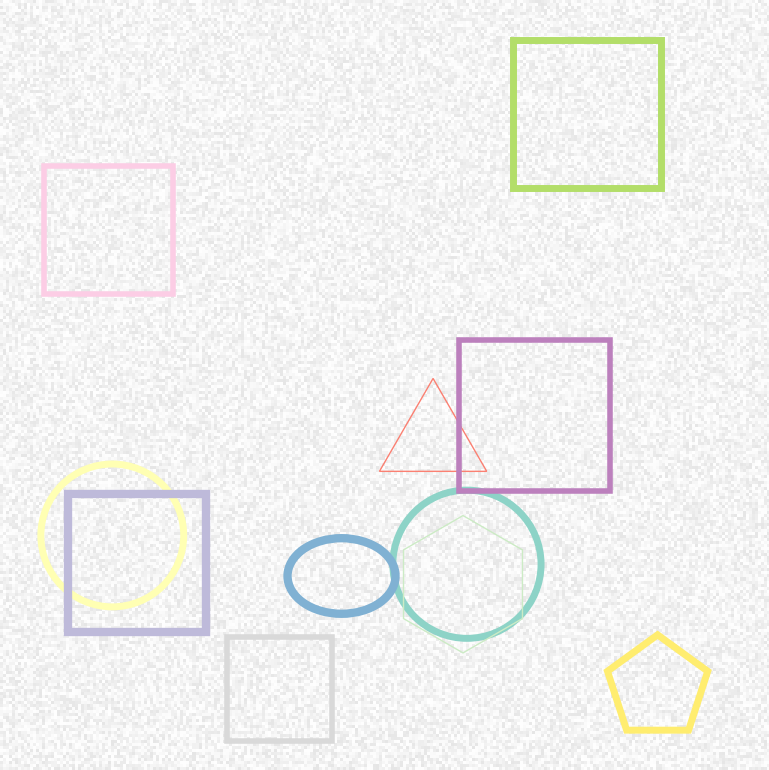[{"shape": "circle", "thickness": 2.5, "radius": 0.48, "center": [0.606, 0.267]}, {"shape": "circle", "thickness": 2.5, "radius": 0.46, "center": [0.146, 0.305]}, {"shape": "square", "thickness": 3, "radius": 0.45, "center": [0.178, 0.269]}, {"shape": "triangle", "thickness": 0.5, "radius": 0.4, "center": [0.562, 0.428]}, {"shape": "oval", "thickness": 3, "radius": 0.35, "center": [0.444, 0.252]}, {"shape": "square", "thickness": 2.5, "radius": 0.48, "center": [0.762, 0.852]}, {"shape": "square", "thickness": 2, "radius": 0.42, "center": [0.141, 0.701]}, {"shape": "square", "thickness": 2, "radius": 0.34, "center": [0.363, 0.105]}, {"shape": "square", "thickness": 2, "radius": 0.49, "center": [0.694, 0.461]}, {"shape": "hexagon", "thickness": 0.5, "radius": 0.45, "center": [0.601, 0.241]}, {"shape": "pentagon", "thickness": 2.5, "radius": 0.34, "center": [0.854, 0.107]}]